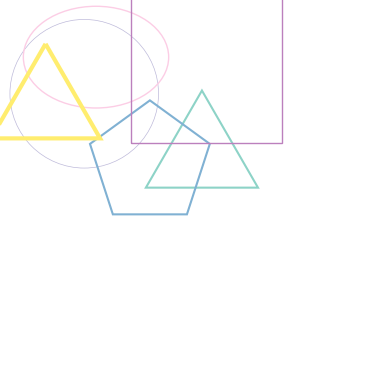[{"shape": "triangle", "thickness": 1.5, "radius": 0.84, "center": [0.525, 0.597]}, {"shape": "circle", "thickness": 0.5, "radius": 0.97, "center": [0.219, 0.756]}, {"shape": "pentagon", "thickness": 1.5, "radius": 0.82, "center": [0.389, 0.576]}, {"shape": "oval", "thickness": 1, "radius": 0.94, "center": [0.249, 0.852]}, {"shape": "square", "thickness": 1, "radius": 0.98, "center": [0.537, 0.825]}, {"shape": "triangle", "thickness": 3, "radius": 0.82, "center": [0.118, 0.722]}]